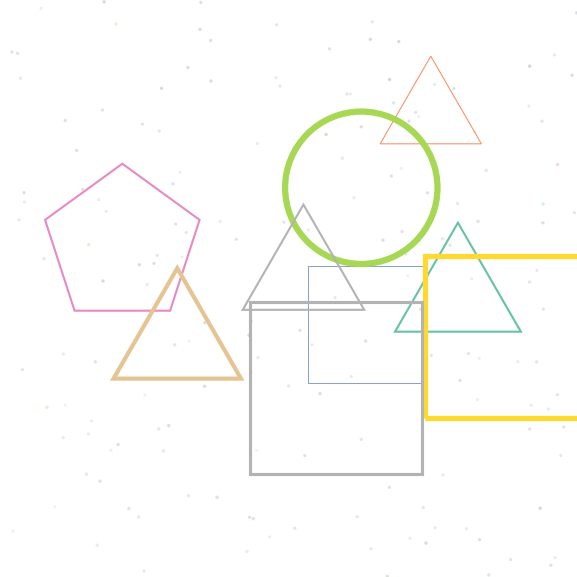[{"shape": "triangle", "thickness": 1, "radius": 0.63, "center": [0.793, 0.488]}, {"shape": "triangle", "thickness": 0.5, "radius": 0.51, "center": [0.746, 0.801]}, {"shape": "square", "thickness": 0.5, "radius": 0.51, "center": [0.635, 0.437]}, {"shape": "pentagon", "thickness": 1, "radius": 0.7, "center": [0.212, 0.575]}, {"shape": "circle", "thickness": 3, "radius": 0.66, "center": [0.626, 0.674]}, {"shape": "square", "thickness": 2.5, "radius": 0.7, "center": [0.876, 0.415]}, {"shape": "triangle", "thickness": 2, "radius": 0.64, "center": [0.307, 0.407]}, {"shape": "triangle", "thickness": 1, "radius": 0.61, "center": [0.525, 0.523]}, {"shape": "square", "thickness": 1.5, "radius": 0.75, "center": [0.581, 0.328]}]